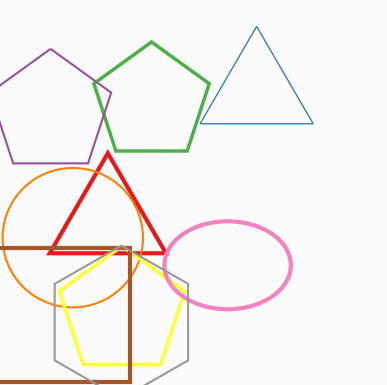[{"shape": "triangle", "thickness": 3, "radius": 0.87, "center": [0.278, 0.429]}, {"shape": "triangle", "thickness": 1, "radius": 0.84, "center": [0.662, 0.763]}, {"shape": "pentagon", "thickness": 2.5, "radius": 0.78, "center": [0.391, 0.734]}, {"shape": "pentagon", "thickness": 1.5, "radius": 0.82, "center": [0.131, 0.709]}, {"shape": "circle", "thickness": 1.5, "radius": 0.91, "center": [0.188, 0.383]}, {"shape": "pentagon", "thickness": 2.5, "radius": 0.85, "center": [0.315, 0.191]}, {"shape": "square", "thickness": 3, "radius": 0.86, "center": [0.163, 0.182]}, {"shape": "oval", "thickness": 3, "radius": 0.82, "center": [0.587, 0.311]}, {"shape": "hexagon", "thickness": 1.5, "radius": 0.99, "center": [0.313, 0.163]}]